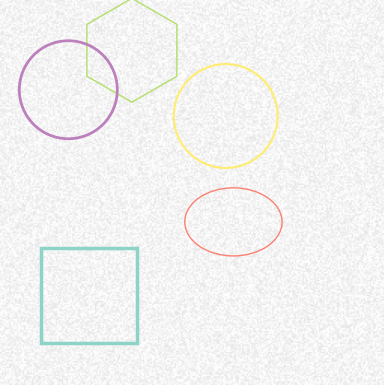[{"shape": "square", "thickness": 2.5, "radius": 0.62, "center": [0.23, 0.232]}, {"shape": "oval", "thickness": 1, "radius": 0.63, "center": [0.606, 0.424]}, {"shape": "hexagon", "thickness": 1, "radius": 0.67, "center": [0.343, 0.869]}, {"shape": "circle", "thickness": 2, "radius": 0.64, "center": [0.177, 0.767]}, {"shape": "circle", "thickness": 1.5, "radius": 0.67, "center": [0.586, 0.699]}]